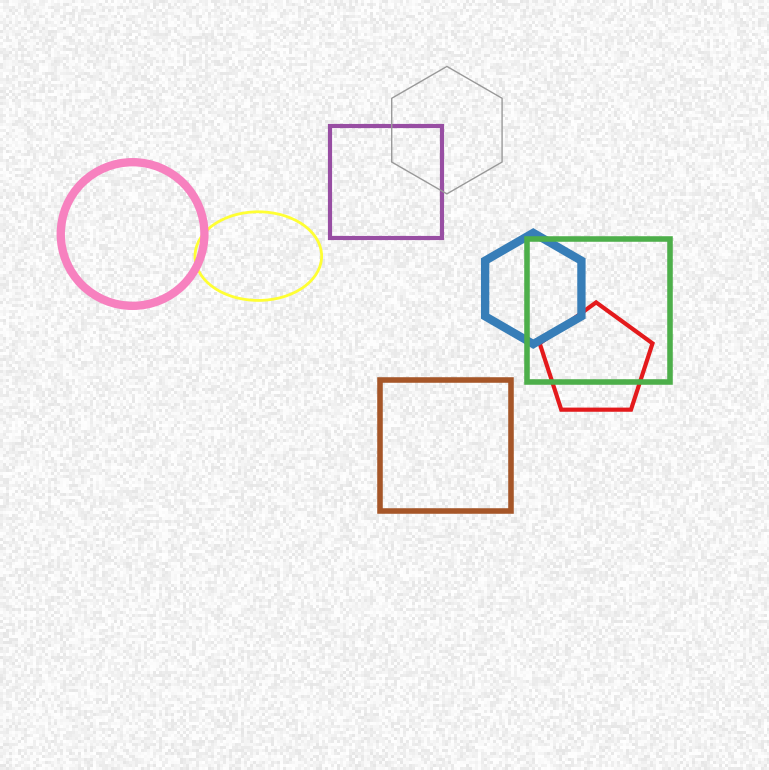[{"shape": "pentagon", "thickness": 1.5, "radius": 0.39, "center": [0.774, 0.53]}, {"shape": "hexagon", "thickness": 3, "radius": 0.36, "center": [0.693, 0.625]}, {"shape": "square", "thickness": 2, "radius": 0.46, "center": [0.778, 0.597]}, {"shape": "square", "thickness": 1.5, "radius": 0.36, "center": [0.501, 0.763]}, {"shape": "oval", "thickness": 1, "radius": 0.41, "center": [0.335, 0.667]}, {"shape": "square", "thickness": 2, "radius": 0.43, "center": [0.579, 0.422]}, {"shape": "circle", "thickness": 3, "radius": 0.47, "center": [0.172, 0.696]}, {"shape": "hexagon", "thickness": 0.5, "radius": 0.41, "center": [0.58, 0.831]}]